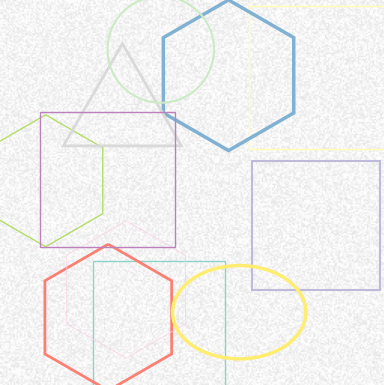[{"shape": "square", "thickness": 1, "radius": 0.86, "center": [0.414, 0.152]}, {"shape": "square", "thickness": 1, "radius": 0.93, "center": [0.832, 0.799]}, {"shape": "square", "thickness": 1.5, "radius": 0.83, "center": [0.821, 0.414]}, {"shape": "hexagon", "thickness": 2, "radius": 0.95, "center": [0.281, 0.176]}, {"shape": "hexagon", "thickness": 2.5, "radius": 0.98, "center": [0.594, 0.804]}, {"shape": "hexagon", "thickness": 1, "radius": 0.86, "center": [0.119, 0.53]}, {"shape": "hexagon", "thickness": 0.5, "radius": 0.89, "center": [0.328, 0.248]}, {"shape": "triangle", "thickness": 2, "radius": 0.89, "center": [0.318, 0.71]}, {"shape": "square", "thickness": 1, "radius": 0.87, "center": [0.28, 0.534]}, {"shape": "circle", "thickness": 1.5, "radius": 0.69, "center": [0.418, 0.871]}, {"shape": "oval", "thickness": 2.5, "radius": 0.87, "center": [0.621, 0.189]}]